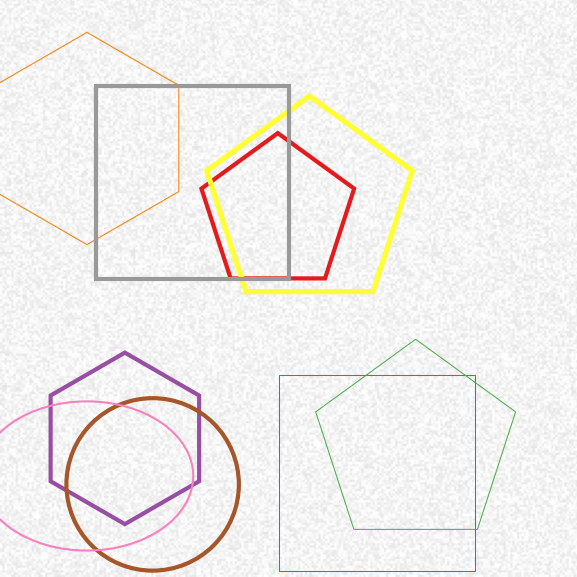[{"shape": "pentagon", "thickness": 2, "radius": 0.7, "center": [0.481, 0.63]}, {"shape": "square", "thickness": 0.5, "radius": 0.85, "center": [0.652, 0.18]}, {"shape": "pentagon", "thickness": 0.5, "radius": 0.91, "center": [0.72, 0.23]}, {"shape": "hexagon", "thickness": 2, "radius": 0.74, "center": [0.216, 0.24]}, {"shape": "hexagon", "thickness": 0.5, "radius": 0.92, "center": [0.151, 0.759]}, {"shape": "pentagon", "thickness": 2.5, "radius": 0.94, "center": [0.536, 0.646]}, {"shape": "circle", "thickness": 2, "radius": 0.75, "center": [0.264, 0.16]}, {"shape": "oval", "thickness": 1, "radius": 0.92, "center": [0.15, 0.175]}, {"shape": "square", "thickness": 2, "radius": 0.84, "center": [0.333, 0.683]}]